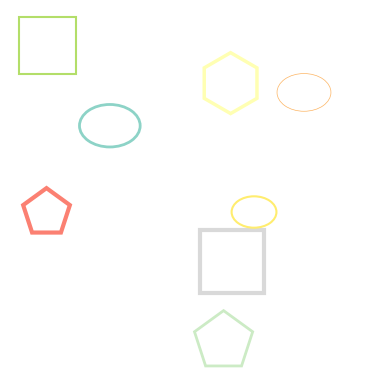[{"shape": "oval", "thickness": 2, "radius": 0.39, "center": [0.285, 0.673]}, {"shape": "hexagon", "thickness": 2.5, "radius": 0.4, "center": [0.599, 0.784]}, {"shape": "pentagon", "thickness": 3, "radius": 0.32, "center": [0.121, 0.448]}, {"shape": "oval", "thickness": 0.5, "radius": 0.35, "center": [0.79, 0.76]}, {"shape": "square", "thickness": 1.5, "radius": 0.37, "center": [0.124, 0.881]}, {"shape": "square", "thickness": 3, "radius": 0.41, "center": [0.603, 0.321]}, {"shape": "pentagon", "thickness": 2, "radius": 0.4, "center": [0.581, 0.114]}, {"shape": "oval", "thickness": 1.5, "radius": 0.29, "center": [0.66, 0.449]}]